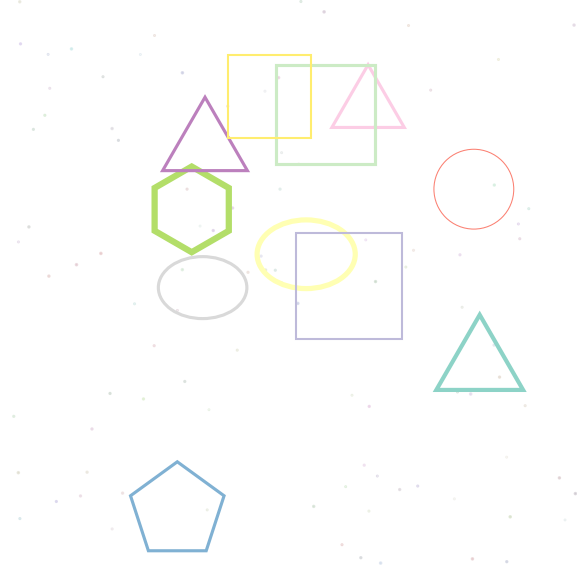[{"shape": "triangle", "thickness": 2, "radius": 0.43, "center": [0.831, 0.367]}, {"shape": "oval", "thickness": 2.5, "radius": 0.42, "center": [0.53, 0.559]}, {"shape": "square", "thickness": 1, "radius": 0.46, "center": [0.604, 0.505]}, {"shape": "circle", "thickness": 0.5, "radius": 0.35, "center": [0.82, 0.672]}, {"shape": "pentagon", "thickness": 1.5, "radius": 0.43, "center": [0.307, 0.114]}, {"shape": "hexagon", "thickness": 3, "radius": 0.37, "center": [0.332, 0.637]}, {"shape": "triangle", "thickness": 1.5, "radius": 0.36, "center": [0.637, 0.815]}, {"shape": "oval", "thickness": 1.5, "radius": 0.38, "center": [0.351, 0.501]}, {"shape": "triangle", "thickness": 1.5, "radius": 0.42, "center": [0.355, 0.746]}, {"shape": "square", "thickness": 1.5, "radius": 0.43, "center": [0.564, 0.801]}, {"shape": "square", "thickness": 1, "radius": 0.36, "center": [0.466, 0.832]}]